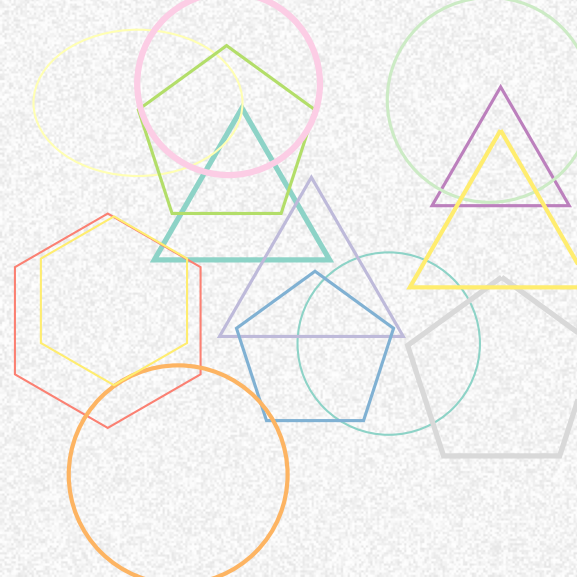[{"shape": "circle", "thickness": 1, "radius": 0.79, "center": [0.673, 0.404]}, {"shape": "triangle", "thickness": 2.5, "radius": 0.88, "center": [0.419, 0.637]}, {"shape": "oval", "thickness": 1, "radius": 0.9, "center": [0.239, 0.821]}, {"shape": "triangle", "thickness": 1.5, "radius": 0.92, "center": [0.539, 0.508]}, {"shape": "hexagon", "thickness": 1, "radius": 0.93, "center": [0.187, 0.444]}, {"shape": "pentagon", "thickness": 1.5, "radius": 0.71, "center": [0.545, 0.386]}, {"shape": "circle", "thickness": 2, "radius": 0.95, "center": [0.309, 0.177]}, {"shape": "pentagon", "thickness": 1.5, "radius": 0.8, "center": [0.392, 0.759]}, {"shape": "circle", "thickness": 3, "radius": 0.79, "center": [0.396, 0.854]}, {"shape": "pentagon", "thickness": 2.5, "radius": 0.86, "center": [0.869, 0.348]}, {"shape": "triangle", "thickness": 1.5, "radius": 0.69, "center": [0.867, 0.712]}, {"shape": "circle", "thickness": 1.5, "radius": 0.89, "center": [0.848, 0.826]}, {"shape": "triangle", "thickness": 2, "radius": 0.91, "center": [0.867, 0.592]}, {"shape": "hexagon", "thickness": 1, "radius": 0.73, "center": [0.197, 0.478]}]